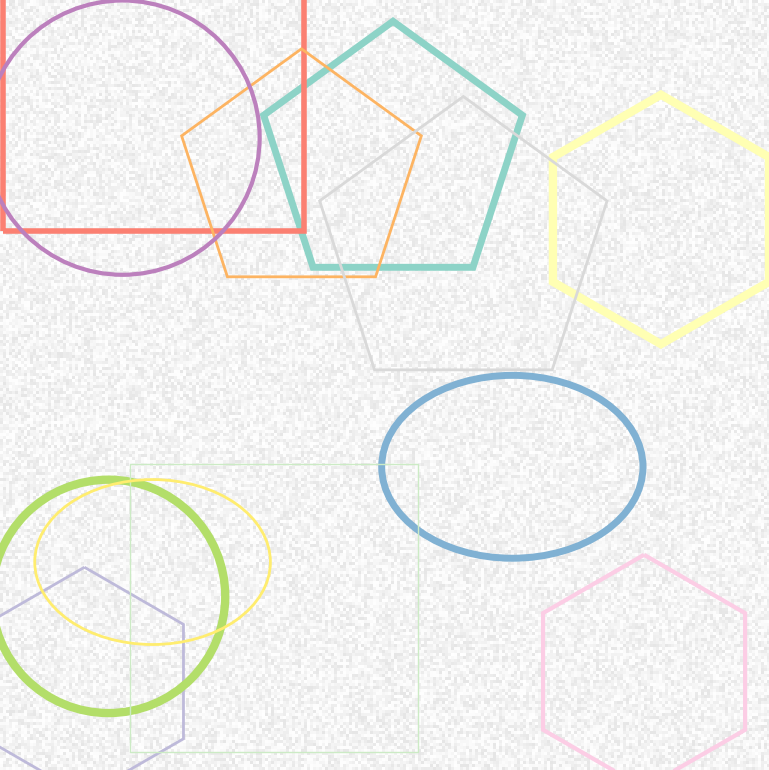[{"shape": "pentagon", "thickness": 2.5, "radius": 0.88, "center": [0.51, 0.796]}, {"shape": "hexagon", "thickness": 3, "radius": 0.81, "center": [0.858, 0.715]}, {"shape": "hexagon", "thickness": 1, "radius": 0.74, "center": [0.11, 0.115]}, {"shape": "square", "thickness": 2, "radius": 0.98, "center": [0.199, 0.896]}, {"shape": "oval", "thickness": 2.5, "radius": 0.85, "center": [0.665, 0.394]}, {"shape": "pentagon", "thickness": 1, "radius": 0.82, "center": [0.392, 0.773]}, {"shape": "circle", "thickness": 3, "radius": 0.76, "center": [0.141, 0.225]}, {"shape": "hexagon", "thickness": 1.5, "radius": 0.76, "center": [0.836, 0.128]}, {"shape": "pentagon", "thickness": 1, "radius": 0.98, "center": [0.602, 0.678]}, {"shape": "circle", "thickness": 1.5, "radius": 0.89, "center": [0.159, 0.821]}, {"shape": "square", "thickness": 0.5, "radius": 0.93, "center": [0.356, 0.211]}, {"shape": "oval", "thickness": 1, "radius": 0.77, "center": [0.198, 0.27]}]